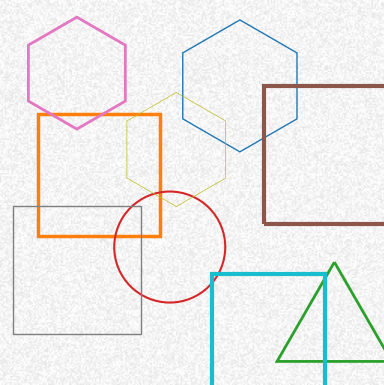[{"shape": "hexagon", "thickness": 1, "radius": 0.86, "center": [0.623, 0.777]}, {"shape": "square", "thickness": 2.5, "radius": 0.79, "center": [0.257, 0.545]}, {"shape": "triangle", "thickness": 2, "radius": 0.86, "center": [0.869, 0.147]}, {"shape": "circle", "thickness": 1.5, "radius": 0.72, "center": [0.441, 0.358]}, {"shape": "square", "thickness": 3, "radius": 0.9, "center": [0.866, 0.598]}, {"shape": "hexagon", "thickness": 2, "radius": 0.73, "center": [0.2, 0.81]}, {"shape": "square", "thickness": 1, "radius": 0.83, "center": [0.199, 0.299]}, {"shape": "hexagon", "thickness": 0.5, "radius": 0.74, "center": [0.458, 0.612]}, {"shape": "square", "thickness": 3, "radius": 0.73, "center": [0.697, 0.141]}]